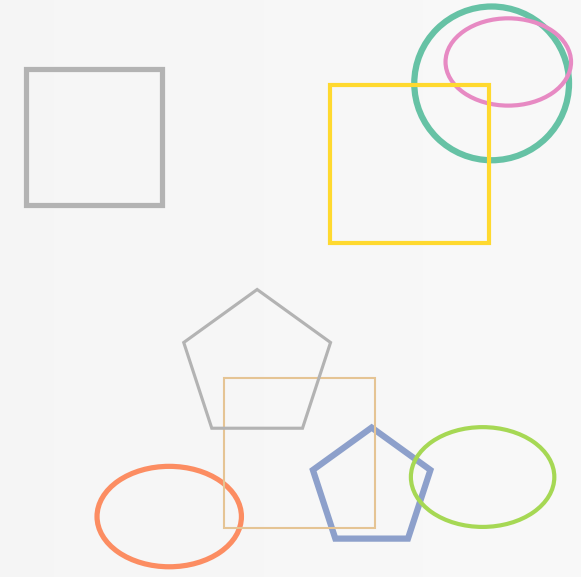[{"shape": "circle", "thickness": 3, "radius": 0.67, "center": [0.846, 0.855]}, {"shape": "oval", "thickness": 2.5, "radius": 0.62, "center": [0.291, 0.105]}, {"shape": "pentagon", "thickness": 3, "radius": 0.53, "center": [0.639, 0.152]}, {"shape": "oval", "thickness": 2, "radius": 0.54, "center": [0.874, 0.892]}, {"shape": "oval", "thickness": 2, "radius": 0.62, "center": [0.83, 0.173]}, {"shape": "square", "thickness": 2, "radius": 0.68, "center": [0.704, 0.716]}, {"shape": "square", "thickness": 1, "radius": 0.65, "center": [0.515, 0.215]}, {"shape": "square", "thickness": 2.5, "radius": 0.59, "center": [0.162, 0.761]}, {"shape": "pentagon", "thickness": 1.5, "radius": 0.66, "center": [0.442, 0.365]}]